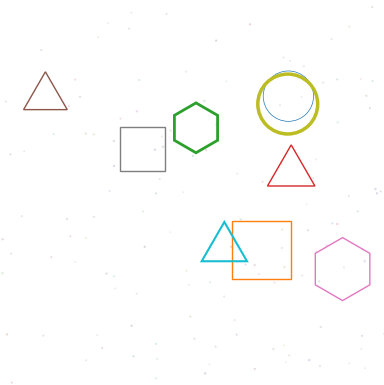[{"shape": "circle", "thickness": 0.5, "radius": 0.33, "center": [0.749, 0.75]}, {"shape": "square", "thickness": 1, "radius": 0.38, "center": [0.679, 0.351]}, {"shape": "hexagon", "thickness": 2, "radius": 0.32, "center": [0.509, 0.668]}, {"shape": "triangle", "thickness": 1, "radius": 0.36, "center": [0.756, 0.552]}, {"shape": "triangle", "thickness": 1, "radius": 0.33, "center": [0.118, 0.748]}, {"shape": "hexagon", "thickness": 1, "radius": 0.41, "center": [0.89, 0.301]}, {"shape": "square", "thickness": 1, "radius": 0.29, "center": [0.37, 0.613]}, {"shape": "circle", "thickness": 2.5, "radius": 0.39, "center": [0.747, 0.73]}, {"shape": "triangle", "thickness": 1.5, "radius": 0.34, "center": [0.583, 0.355]}]